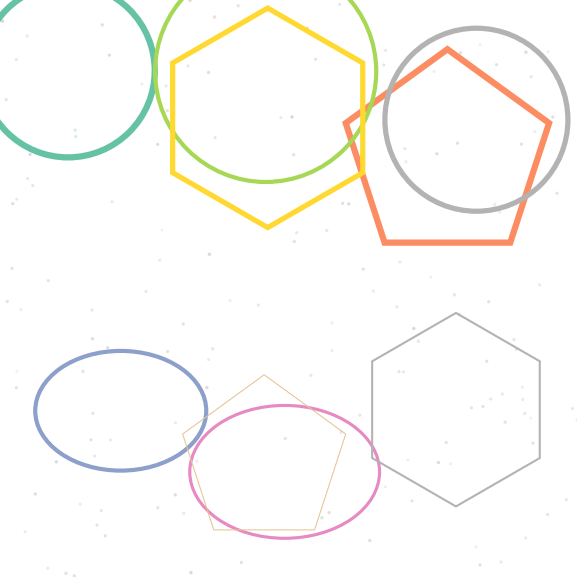[{"shape": "circle", "thickness": 3, "radius": 0.75, "center": [0.118, 0.877]}, {"shape": "pentagon", "thickness": 3, "radius": 0.93, "center": [0.775, 0.729]}, {"shape": "oval", "thickness": 2, "radius": 0.74, "center": [0.209, 0.288]}, {"shape": "oval", "thickness": 1.5, "radius": 0.82, "center": [0.493, 0.182]}, {"shape": "circle", "thickness": 2, "radius": 0.96, "center": [0.46, 0.876]}, {"shape": "hexagon", "thickness": 2.5, "radius": 0.95, "center": [0.464, 0.795]}, {"shape": "pentagon", "thickness": 0.5, "radius": 0.74, "center": [0.457, 0.202]}, {"shape": "hexagon", "thickness": 1, "radius": 0.84, "center": [0.79, 0.29]}, {"shape": "circle", "thickness": 2.5, "radius": 0.79, "center": [0.825, 0.792]}]